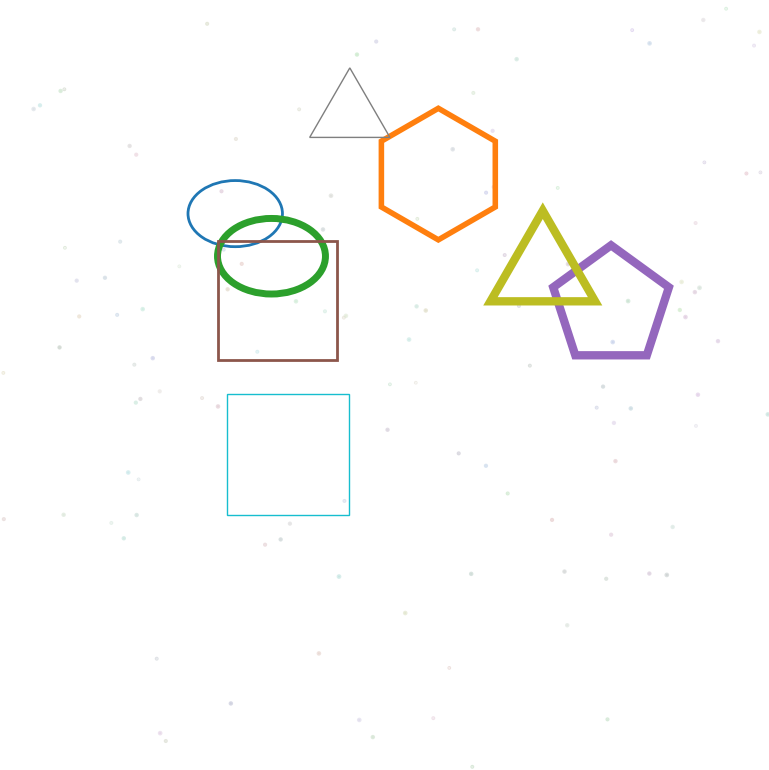[{"shape": "oval", "thickness": 1, "radius": 0.31, "center": [0.305, 0.723]}, {"shape": "hexagon", "thickness": 2, "radius": 0.43, "center": [0.569, 0.774]}, {"shape": "oval", "thickness": 2.5, "radius": 0.35, "center": [0.353, 0.667]}, {"shape": "pentagon", "thickness": 3, "radius": 0.39, "center": [0.794, 0.602]}, {"shape": "square", "thickness": 1, "radius": 0.39, "center": [0.361, 0.61]}, {"shape": "triangle", "thickness": 0.5, "radius": 0.3, "center": [0.454, 0.852]}, {"shape": "triangle", "thickness": 3, "radius": 0.39, "center": [0.705, 0.648]}, {"shape": "square", "thickness": 0.5, "radius": 0.39, "center": [0.374, 0.41]}]